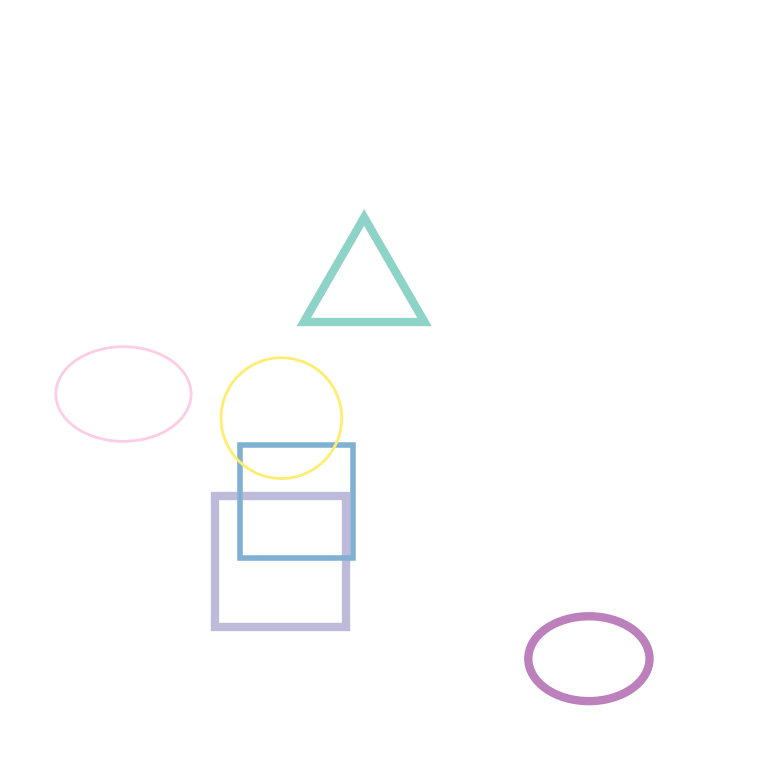[{"shape": "triangle", "thickness": 3, "radius": 0.45, "center": [0.473, 0.627]}, {"shape": "square", "thickness": 3, "radius": 0.43, "center": [0.365, 0.27]}, {"shape": "square", "thickness": 2, "radius": 0.37, "center": [0.385, 0.349]}, {"shape": "oval", "thickness": 1, "radius": 0.44, "center": [0.16, 0.488]}, {"shape": "oval", "thickness": 3, "radius": 0.39, "center": [0.765, 0.145]}, {"shape": "circle", "thickness": 1, "radius": 0.39, "center": [0.365, 0.457]}]